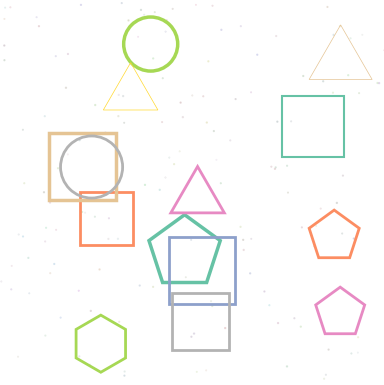[{"shape": "pentagon", "thickness": 2.5, "radius": 0.49, "center": [0.48, 0.345]}, {"shape": "square", "thickness": 1.5, "radius": 0.4, "center": [0.812, 0.671]}, {"shape": "pentagon", "thickness": 2, "radius": 0.34, "center": [0.868, 0.386]}, {"shape": "square", "thickness": 2, "radius": 0.34, "center": [0.276, 0.433]}, {"shape": "square", "thickness": 2, "radius": 0.43, "center": [0.525, 0.297]}, {"shape": "pentagon", "thickness": 2, "radius": 0.33, "center": [0.884, 0.187]}, {"shape": "triangle", "thickness": 2, "radius": 0.4, "center": [0.513, 0.487]}, {"shape": "hexagon", "thickness": 2, "radius": 0.37, "center": [0.262, 0.107]}, {"shape": "circle", "thickness": 2.5, "radius": 0.35, "center": [0.391, 0.886]}, {"shape": "triangle", "thickness": 0.5, "radius": 0.41, "center": [0.339, 0.755]}, {"shape": "triangle", "thickness": 0.5, "radius": 0.47, "center": [0.885, 0.841]}, {"shape": "square", "thickness": 2.5, "radius": 0.43, "center": [0.215, 0.567]}, {"shape": "square", "thickness": 2, "radius": 0.37, "center": [0.52, 0.165]}, {"shape": "circle", "thickness": 2, "radius": 0.4, "center": [0.238, 0.566]}]